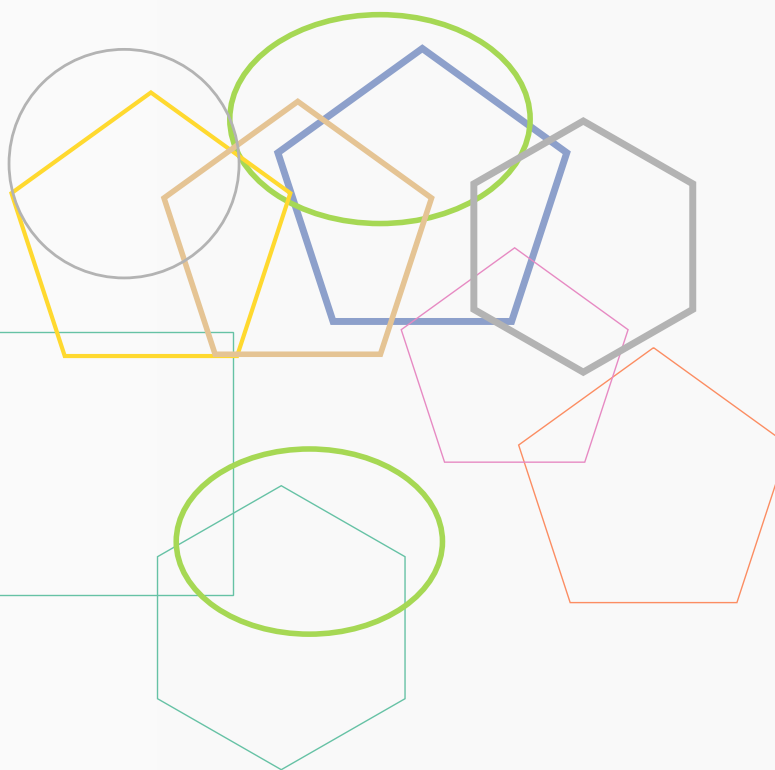[{"shape": "hexagon", "thickness": 0.5, "radius": 0.92, "center": [0.363, 0.185]}, {"shape": "square", "thickness": 0.5, "radius": 0.85, "center": [0.129, 0.398]}, {"shape": "pentagon", "thickness": 0.5, "radius": 0.92, "center": [0.843, 0.365]}, {"shape": "pentagon", "thickness": 2.5, "radius": 0.98, "center": [0.545, 0.741]}, {"shape": "pentagon", "thickness": 0.5, "radius": 0.77, "center": [0.664, 0.524]}, {"shape": "oval", "thickness": 2, "radius": 0.97, "center": [0.49, 0.845]}, {"shape": "oval", "thickness": 2, "radius": 0.86, "center": [0.399, 0.297]}, {"shape": "pentagon", "thickness": 1.5, "radius": 0.95, "center": [0.195, 0.691]}, {"shape": "pentagon", "thickness": 2, "radius": 0.91, "center": [0.384, 0.687]}, {"shape": "circle", "thickness": 1, "radius": 0.74, "center": [0.16, 0.787]}, {"shape": "hexagon", "thickness": 2.5, "radius": 0.82, "center": [0.753, 0.68]}]